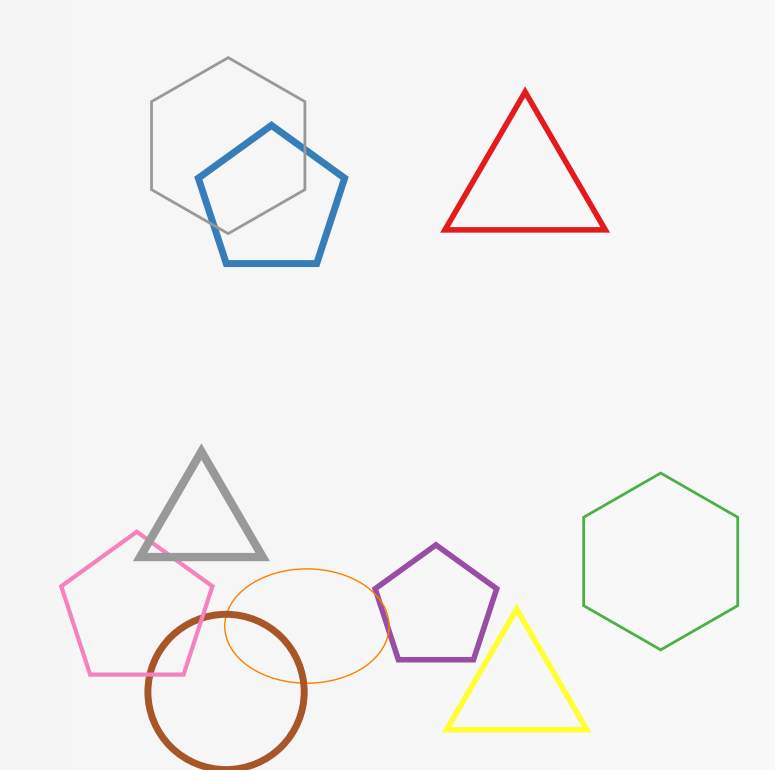[{"shape": "triangle", "thickness": 2, "radius": 0.6, "center": [0.678, 0.761]}, {"shape": "pentagon", "thickness": 2.5, "radius": 0.5, "center": [0.35, 0.738]}, {"shape": "hexagon", "thickness": 1, "radius": 0.57, "center": [0.853, 0.271]}, {"shape": "pentagon", "thickness": 2, "radius": 0.41, "center": [0.563, 0.21]}, {"shape": "oval", "thickness": 0.5, "radius": 0.53, "center": [0.396, 0.187]}, {"shape": "triangle", "thickness": 2, "radius": 0.52, "center": [0.667, 0.105]}, {"shape": "circle", "thickness": 2.5, "radius": 0.5, "center": [0.292, 0.101]}, {"shape": "pentagon", "thickness": 1.5, "radius": 0.51, "center": [0.177, 0.207]}, {"shape": "hexagon", "thickness": 1, "radius": 0.57, "center": [0.294, 0.811]}, {"shape": "triangle", "thickness": 3, "radius": 0.46, "center": [0.26, 0.322]}]